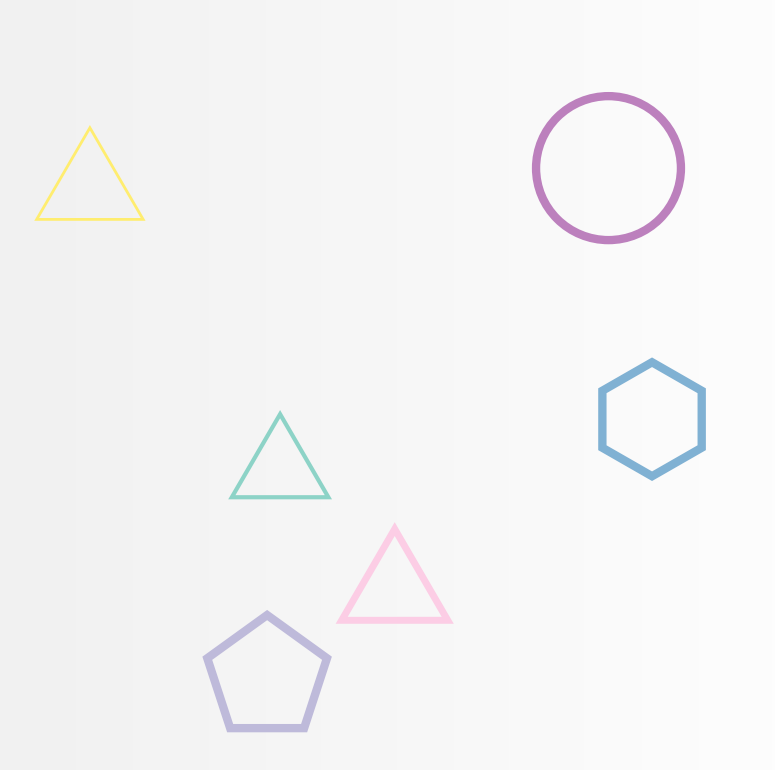[{"shape": "triangle", "thickness": 1.5, "radius": 0.36, "center": [0.361, 0.39]}, {"shape": "pentagon", "thickness": 3, "radius": 0.41, "center": [0.345, 0.12]}, {"shape": "hexagon", "thickness": 3, "radius": 0.37, "center": [0.841, 0.456]}, {"shape": "triangle", "thickness": 2.5, "radius": 0.39, "center": [0.509, 0.234]}, {"shape": "circle", "thickness": 3, "radius": 0.47, "center": [0.785, 0.782]}, {"shape": "triangle", "thickness": 1, "radius": 0.4, "center": [0.116, 0.755]}]